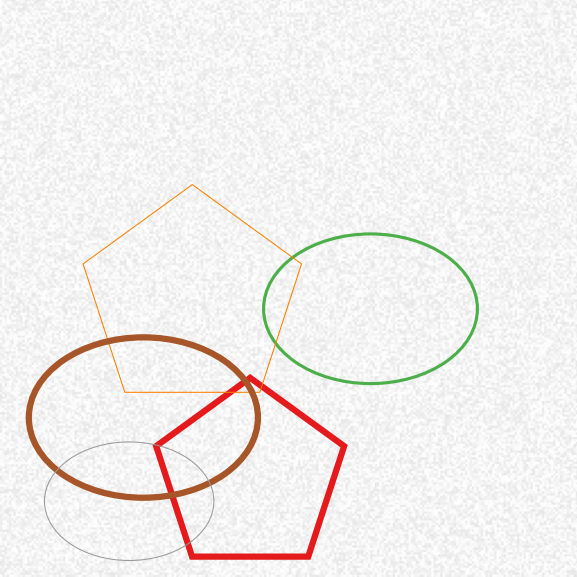[{"shape": "pentagon", "thickness": 3, "radius": 0.86, "center": [0.433, 0.174]}, {"shape": "oval", "thickness": 1.5, "radius": 0.93, "center": [0.642, 0.464]}, {"shape": "pentagon", "thickness": 0.5, "radius": 0.99, "center": [0.333, 0.481]}, {"shape": "oval", "thickness": 3, "radius": 0.99, "center": [0.248, 0.276]}, {"shape": "oval", "thickness": 0.5, "radius": 0.73, "center": [0.224, 0.131]}]